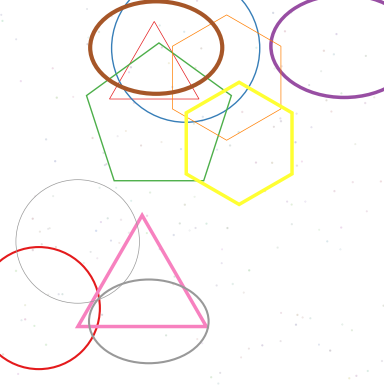[{"shape": "circle", "thickness": 1.5, "radius": 0.79, "center": [0.101, 0.2]}, {"shape": "triangle", "thickness": 0.5, "radius": 0.67, "center": [0.401, 0.81]}, {"shape": "circle", "thickness": 1, "radius": 0.96, "center": [0.482, 0.875]}, {"shape": "pentagon", "thickness": 1, "radius": 0.99, "center": [0.413, 0.691]}, {"shape": "oval", "thickness": 2.5, "radius": 0.95, "center": [0.894, 0.88]}, {"shape": "hexagon", "thickness": 0.5, "radius": 0.81, "center": [0.589, 0.799]}, {"shape": "hexagon", "thickness": 2.5, "radius": 0.79, "center": [0.621, 0.628]}, {"shape": "oval", "thickness": 3, "radius": 0.86, "center": [0.406, 0.876]}, {"shape": "triangle", "thickness": 2.5, "radius": 0.96, "center": [0.369, 0.248]}, {"shape": "circle", "thickness": 0.5, "radius": 0.8, "center": [0.202, 0.373]}, {"shape": "oval", "thickness": 1.5, "radius": 0.78, "center": [0.386, 0.165]}]